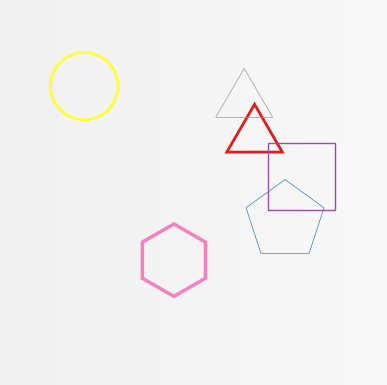[{"shape": "triangle", "thickness": 2, "radius": 0.41, "center": [0.657, 0.646]}, {"shape": "pentagon", "thickness": 0.5, "radius": 0.53, "center": [0.736, 0.428]}, {"shape": "square", "thickness": 1, "radius": 0.43, "center": [0.779, 0.541]}, {"shape": "circle", "thickness": 2, "radius": 0.44, "center": [0.217, 0.776]}, {"shape": "hexagon", "thickness": 2.5, "radius": 0.47, "center": [0.449, 0.324]}, {"shape": "triangle", "thickness": 0.5, "radius": 0.42, "center": [0.63, 0.738]}]